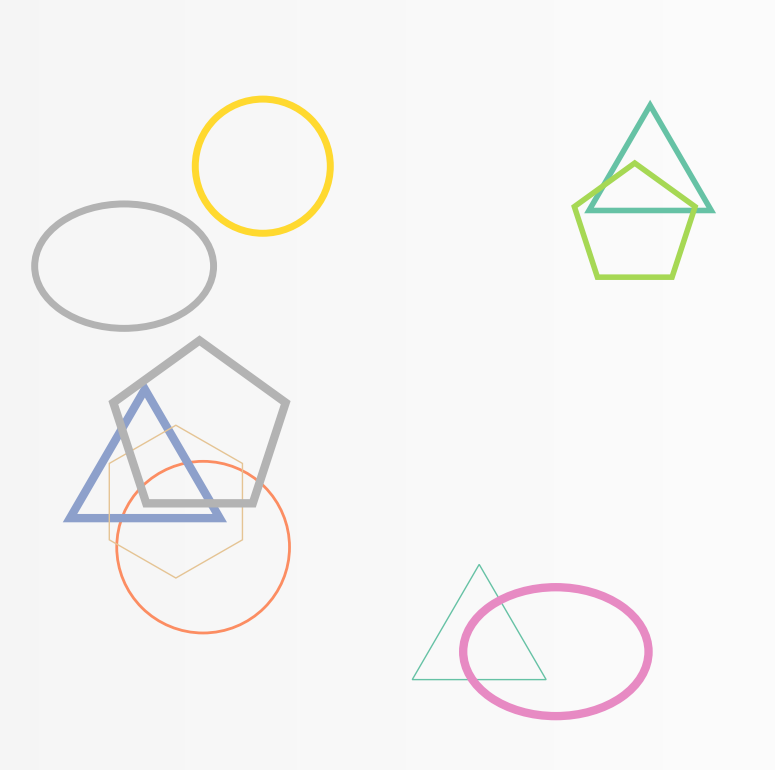[{"shape": "triangle", "thickness": 2, "radius": 0.46, "center": [0.839, 0.772]}, {"shape": "triangle", "thickness": 0.5, "radius": 0.5, "center": [0.618, 0.167]}, {"shape": "circle", "thickness": 1, "radius": 0.56, "center": [0.262, 0.289]}, {"shape": "triangle", "thickness": 3, "radius": 0.56, "center": [0.187, 0.383]}, {"shape": "oval", "thickness": 3, "radius": 0.6, "center": [0.717, 0.154]}, {"shape": "pentagon", "thickness": 2, "radius": 0.41, "center": [0.819, 0.706]}, {"shape": "circle", "thickness": 2.5, "radius": 0.44, "center": [0.339, 0.784]}, {"shape": "hexagon", "thickness": 0.5, "radius": 0.5, "center": [0.227, 0.349]}, {"shape": "oval", "thickness": 2.5, "radius": 0.58, "center": [0.16, 0.654]}, {"shape": "pentagon", "thickness": 3, "radius": 0.58, "center": [0.257, 0.441]}]